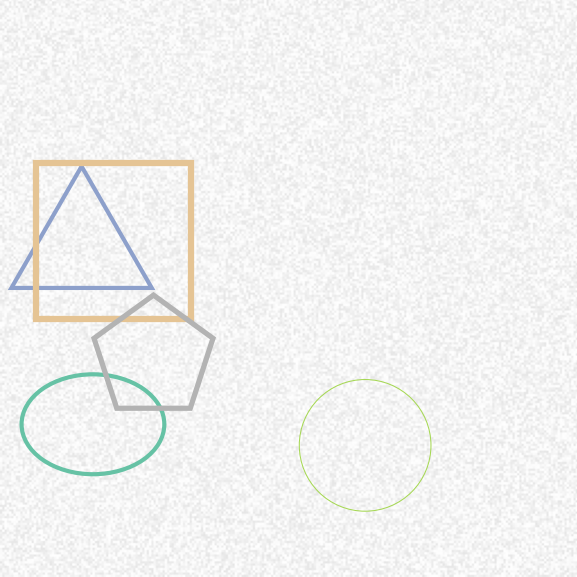[{"shape": "oval", "thickness": 2, "radius": 0.62, "center": [0.161, 0.264]}, {"shape": "triangle", "thickness": 2, "radius": 0.7, "center": [0.141, 0.571]}, {"shape": "circle", "thickness": 0.5, "radius": 0.57, "center": [0.632, 0.228]}, {"shape": "square", "thickness": 3, "radius": 0.67, "center": [0.197, 0.582]}, {"shape": "pentagon", "thickness": 2.5, "radius": 0.54, "center": [0.266, 0.38]}]